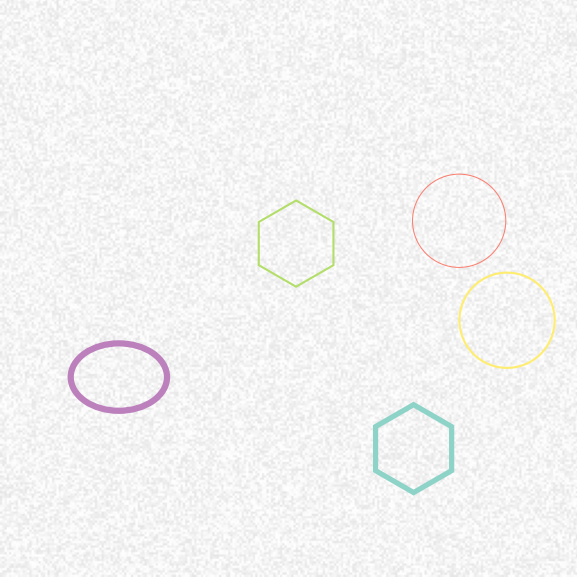[{"shape": "hexagon", "thickness": 2.5, "radius": 0.38, "center": [0.716, 0.222]}, {"shape": "circle", "thickness": 0.5, "radius": 0.4, "center": [0.795, 0.617]}, {"shape": "hexagon", "thickness": 1, "radius": 0.37, "center": [0.513, 0.577]}, {"shape": "oval", "thickness": 3, "radius": 0.42, "center": [0.206, 0.346]}, {"shape": "circle", "thickness": 1, "radius": 0.41, "center": [0.878, 0.445]}]